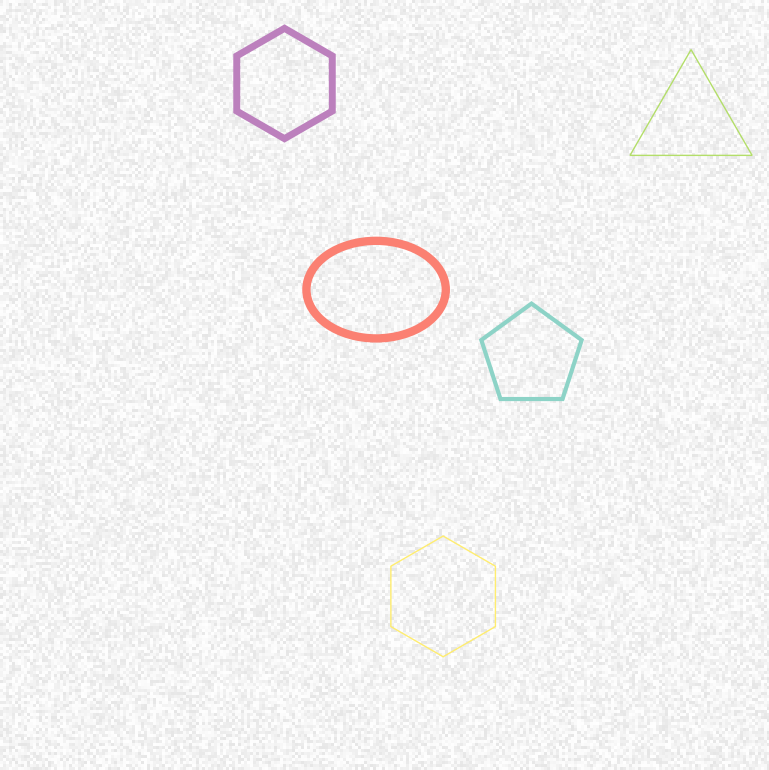[{"shape": "pentagon", "thickness": 1.5, "radius": 0.34, "center": [0.69, 0.537]}, {"shape": "oval", "thickness": 3, "radius": 0.45, "center": [0.488, 0.624]}, {"shape": "triangle", "thickness": 0.5, "radius": 0.46, "center": [0.897, 0.844]}, {"shape": "hexagon", "thickness": 2.5, "radius": 0.36, "center": [0.369, 0.892]}, {"shape": "hexagon", "thickness": 0.5, "radius": 0.39, "center": [0.576, 0.225]}]